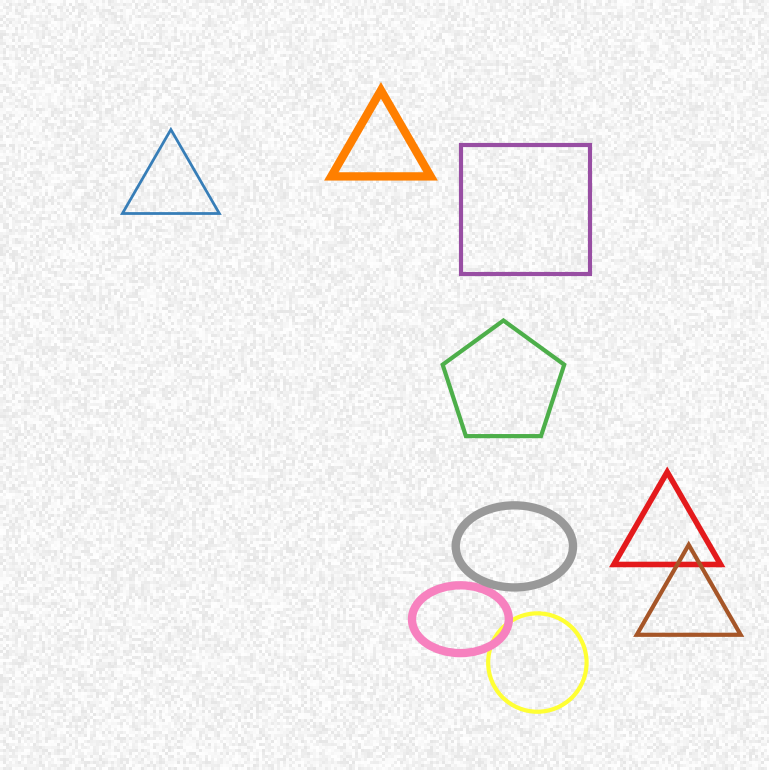[{"shape": "triangle", "thickness": 2, "radius": 0.4, "center": [0.867, 0.307]}, {"shape": "triangle", "thickness": 1, "radius": 0.36, "center": [0.222, 0.759]}, {"shape": "pentagon", "thickness": 1.5, "radius": 0.42, "center": [0.654, 0.501]}, {"shape": "square", "thickness": 1.5, "radius": 0.42, "center": [0.683, 0.728]}, {"shape": "triangle", "thickness": 3, "radius": 0.37, "center": [0.495, 0.808]}, {"shape": "circle", "thickness": 1.5, "radius": 0.32, "center": [0.698, 0.14]}, {"shape": "triangle", "thickness": 1.5, "radius": 0.39, "center": [0.894, 0.215]}, {"shape": "oval", "thickness": 3, "radius": 0.31, "center": [0.598, 0.196]}, {"shape": "oval", "thickness": 3, "radius": 0.38, "center": [0.668, 0.29]}]